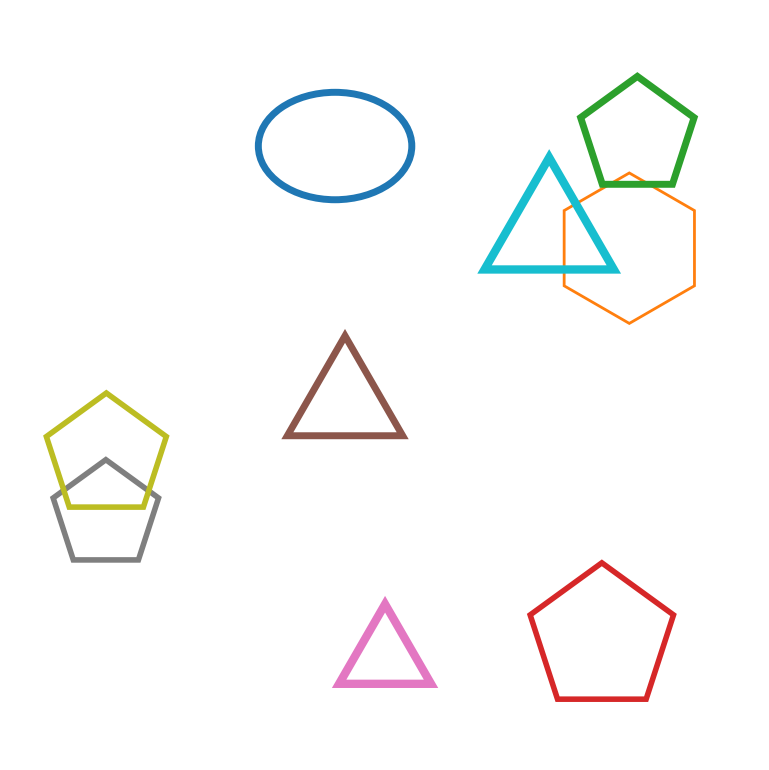[{"shape": "oval", "thickness": 2.5, "radius": 0.5, "center": [0.435, 0.81]}, {"shape": "hexagon", "thickness": 1, "radius": 0.49, "center": [0.817, 0.678]}, {"shape": "pentagon", "thickness": 2.5, "radius": 0.39, "center": [0.828, 0.823]}, {"shape": "pentagon", "thickness": 2, "radius": 0.49, "center": [0.782, 0.171]}, {"shape": "triangle", "thickness": 2.5, "radius": 0.43, "center": [0.448, 0.477]}, {"shape": "triangle", "thickness": 3, "radius": 0.34, "center": [0.5, 0.146]}, {"shape": "pentagon", "thickness": 2, "radius": 0.36, "center": [0.137, 0.331]}, {"shape": "pentagon", "thickness": 2, "radius": 0.41, "center": [0.138, 0.408]}, {"shape": "triangle", "thickness": 3, "radius": 0.48, "center": [0.713, 0.699]}]